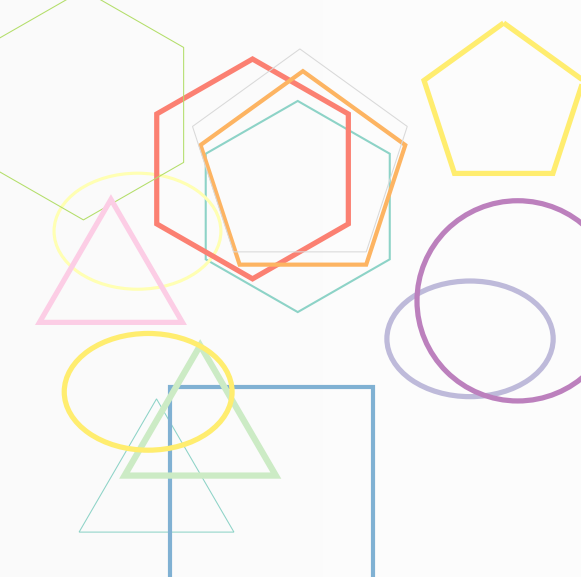[{"shape": "triangle", "thickness": 0.5, "radius": 0.77, "center": [0.269, 0.155]}, {"shape": "hexagon", "thickness": 1, "radius": 0.91, "center": [0.512, 0.642]}, {"shape": "oval", "thickness": 1.5, "radius": 0.72, "center": [0.237, 0.599]}, {"shape": "oval", "thickness": 2.5, "radius": 0.72, "center": [0.809, 0.412]}, {"shape": "hexagon", "thickness": 2.5, "radius": 0.95, "center": [0.434, 0.707]}, {"shape": "square", "thickness": 2, "radius": 0.87, "center": [0.468, 0.155]}, {"shape": "pentagon", "thickness": 2, "radius": 0.93, "center": [0.521, 0.691]}, {"shape": "hexagon", "thickness": 0.5, "radius": 1.0, "center": [0.144, 0.817]}, {"shape": "triangle", "thickness": 2.5, "radius": 0.71, "center": [0.191, 0.512]}, {"shape": "pentagon", "thickness": 0.5, "radius": 0.97, "center": [0.516, 0.72]}, {"shape": "circle", "thickness": 2.5, "radius": 0.87, "center": [0.891, 0.478]}, {"shape": "triangle", "thickness": 3, "radius": 0.75, "center": [0.344, 0.251]}, {"shape": "oval", "thickness": 2.5, "radius": 0.72, "center": [0.255, 0.321]}, {"shape": "pentagon", "thickness": 2.5, "radius": 0.72, "center": [0.867, 0.815]}]